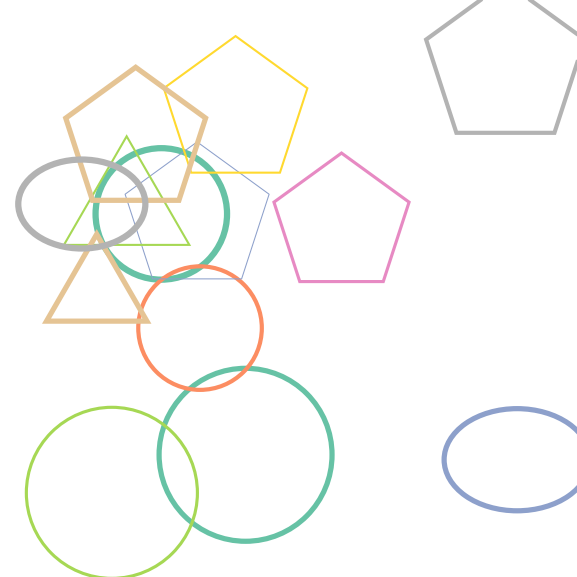[{"shape": "circle", "thickness": 2.5, "radius": 0.75, "center": [0.425, 0.212]}, {"shape": "circle", "thickness": 3, "radius": 0.57, "center": [0.279, 0.629]}, {"shape": "circle", "thickness": 2, "radius": 0.53, "center": [0.346, 0.431]}, {"shape": "pentagon", "thickness": 0.5, "radius": 0.66, "center": [0.341, 0.622]}, {"shape": "oval", "thickness": 2.5, "radius": 0.63, "center": [0.895, 0.203]}, {"shape": "pentagon", "thickness": 1.5, "radius": 0.61, "center": [0.591, 0.611]}, {"shape": "triangle", "thickness": 1, "radius": 0.63, "center": [0.219, 0.638]}, {"shape": "circle", "thickness": 1.5, "radius": 0.74, "center": [0.194, 0.146]}, {"shape": "pentagon", "thickness": 1, "radius": 0.65, "center": [0.408, 0.806]}, {"shape": "triangle", "thickness": 2.5, "radius": 0.5, "center": [0.167, 0.493]}, {"shape": "pentagon", "thickness": 2.5, "radius": 0.64, "center": [0.235, 0.755]}, {"shape": "oval", "thickness": 3, "radius": 0.55, "center": [0.142, 0.646]}, {"shape": "pentagon", "thickness": 2, "radius": 0.72, "center": [0.875, 0.886]}]